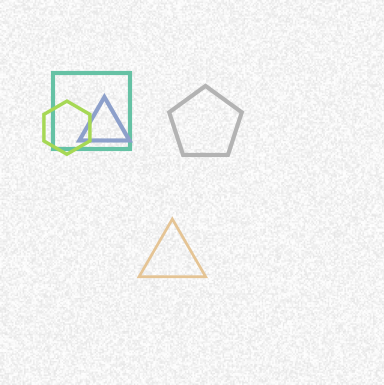[{"shape": "square", "thickness": 3, "radius": 0.5, "center": [0.237, 0.712]}, {"shape": "triangle", "thickness": 3, "radius": 0.38, "center": [0.271, 0.673]}, {"shape": "hexagon", "thickness": 2.5, "radius": 0.34, "center": [0.174, 0.668]}, {"shape": "triangle", "thickness": 2, "radius": 0.5, "center": [0.448, 0.331]}, {"shape": "pentagon", "thickness": 3, "radius": 0.5, "center": [0.534, 0.678]}]